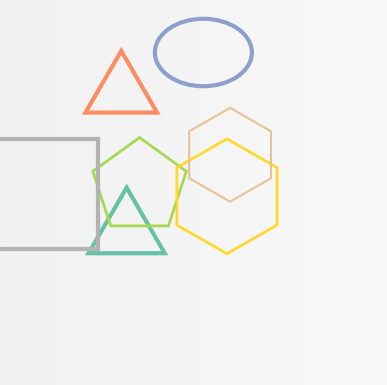[{"shape": "triangle", "thickness": 3, "radius": 0.57, "center": [0.327, 0.399]}, {"shape": "triangle", "thickness": 3, "radius": 0.53, "center": [0.313, 0.761]}, {"shape": "oval", "thickness": 3, "radius": 0.63, "center": [0.525, 0.864]}, {"shape": "pentagon", "thickness": 2, "radius": 0.63, "center": [0.36, 0.516]}, {"shape": "hexagon", "thickness": 2, "radius": 0.75, "center": [0.586, 0.49]}, {"shape": "hexagon", "thickness": 1.5, "radius": 0.61, "center": [0.594, 0.598]}, {"shape": "square", "thickness": 3, "radius": 0.71, "center": [0.11, 0.497]}]